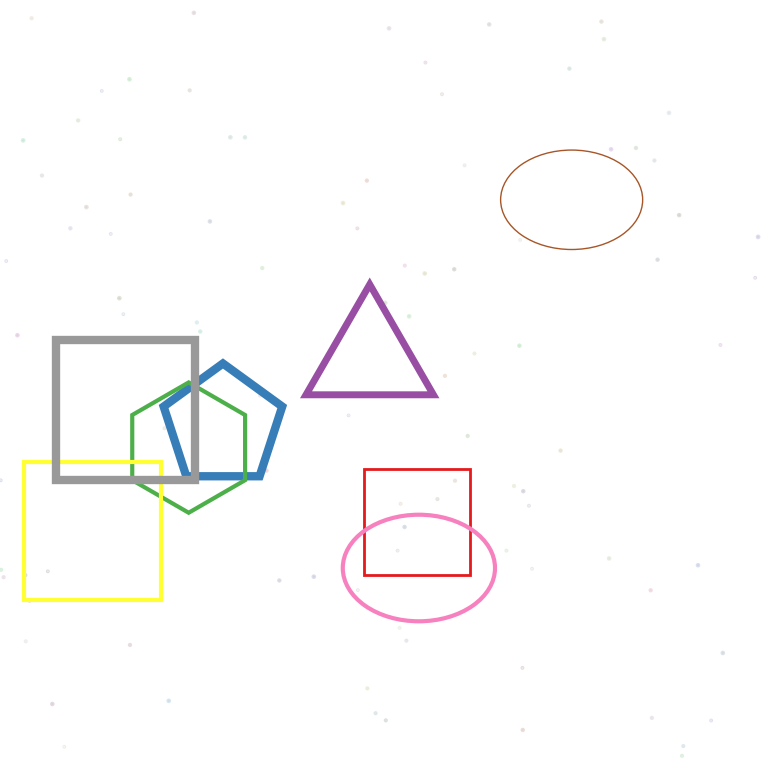[{"shape": "square", "thickness": 1, "radius": 0.34, "center": [0.542, 0.323]}, {"shape": "pentagon", "thickness": 3, "radius": 0.4, "center": [0.29, 0.447]}, {"shape": "hexagon", "thickness": 1.5, "radius": 0.42, "center": [0.245, 0.419]}, {"shape": "triangle", "thickness": 2.5, "radius": 0.48, "center": [0.48, 0.535]}, {"shape": "square", "thickness": 1.5, "radius": 0.45, "center": [0.12, 0.31]}, {"shape": "oval", "thickness": 0.5, "radius": 0.46, "center": [0.742, 0.741]}, {"shape": "oval", "thickness": 1.5, "radius": 0.49, "center": [0.544, 0.262]}, {"shape": "square", "thickness": 3, "radius": 0.45, "center": [0.163, 0.468]}]